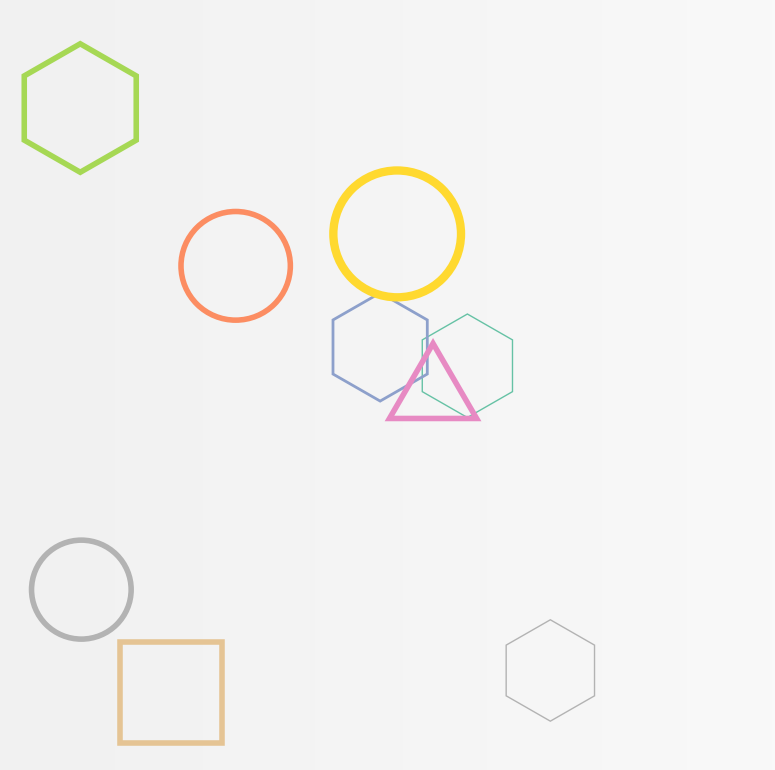[{"shape": "hexagon", "thickness": 0.5, "radius": 0.34, "center": [0.603, 0.525]}, {"shape": "circle", "thickness": 2, "radius": 0.35, "center": [0.304, 0.655]}, {"shape": "hexagon", "thickness": 1, "radius": 0.35, "center": [0.491, 0.549]}, {"shape": "triangle", "thickness": 2, "radius": 0.32, "center": [0.559, 0.489]}, {"shape": "hexagon", "thickness": 2, "radius": 0.42, "center": [0.104, 0.86]}, {"shape": "circle", "thickness": 3, "radius": 0.41, "center": [0.512, 0.696]}, {"shape": "square", "thickness": 2, "radius": 0.33, "center": [0.22, 0.1]}, {"shape": "circle", "thickness": 2, "radius": 0.32, "center": [0.105, 0.234]}, {"shape": "hexagon", "thickness": 0.5, "radius": 0.33, "center": [0.71, 0.129]}]